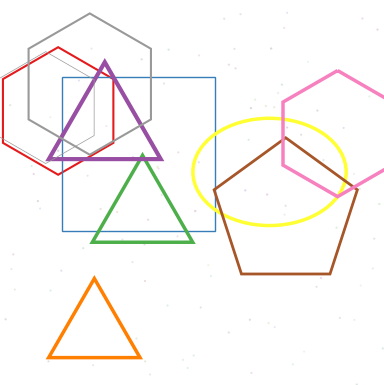[{"shape": "hexagon", "thickness": 1.5, "radius": 0.83, "center": [0.151, 0.712]}, {"shape": "square", "thickness": 1, "radius": 0.99, "center": [0.36, 0.6]}, {"shape": "triangle", "thickness": 2.5, "radius": 0.75, "center": [0.37, 0.446]}, {"shape": "triangle", "thickness": 3, "radius": 0.84, "center": [0.272, 0.671]}, {"shape": "triangle", "thickness": 2.5, "radius": 0.68, "center": [0.245, 0.14]}, {"shape": "oval", "thickness": 2.5, "radius": 1.0, "center": [0.7, 0.553]}, {"shape": "pentagon", "thickness": 2, "radius": 0.98, "center": [0.742, 0.447]}, {"shape": "hexagon", "thickness": 2.5, "radius": 0.82, "center": [0.877, 0.653]}, {"shape": "hexagon", "thickness": 1.5, "radius": 0.92, "center": [0.233, 0.782]}, {"shape": "hexagon", "thickness": 0.5, "radius": 0.73, "center": [0.119, 0.721]}]